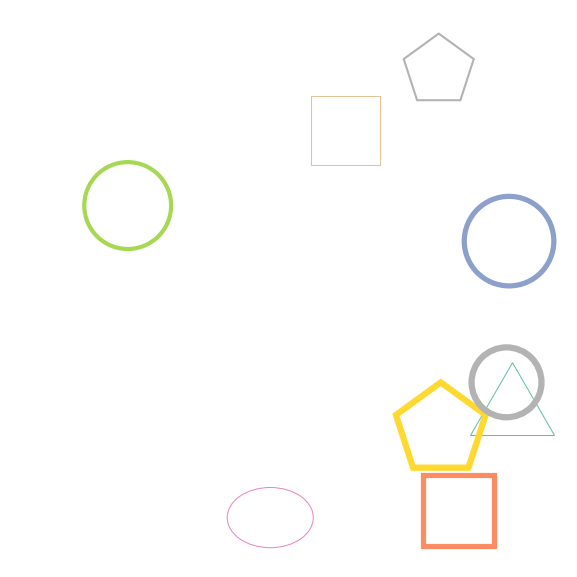[{"shape": "triangle", "thickness": 0.5, "radius": 0.42, "center": [0.887, 0.287]}, {"shape": "square", "thickness": 2.5, "radius": 0.31, "center": [0.794, 0.115]}, {"shape": "circle", "thickness": 2.5, "radius": 0.39, "center": [0.881, 0.582]}, {"shape": "oval", "thickness": 0.5, "radius": 0.37, "center": [0.468, 0.103]}, {"shape": "circle", "thickness": 2, "radius": 0.38, "center": [0.221, 0.643]}, {"shape": "pentagon", "thickness": 3, "radius": 0.41, "center": [0.763, 0.255]}, {"shape": "square", "thickness": 0.5, "radius": 0.3, "center": [0.598, 0.773]}, {"shape": "circle", "thickness": 3, "radius": 0.3, "center": [0.877, 0.337]}, {"shape": "pentagon", "thickness": 1, "radius": 0.32, "center": [0.76, 0.877]}]